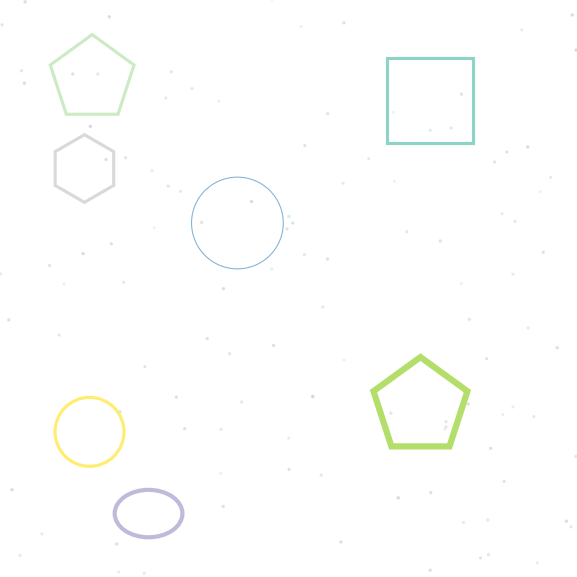[{"shape": "square", "thickness": 1.5, "radius": 0.37, "center": [0.744, 0.825]}, {"shape": "oval", "thickness": 2, "radius": 0.29, "center": [0.257, 0.11]}, {"shape": "circle", "thickness": 0.5, "radius": 0.4, "center": [0.411, 0.613]}, {"shape": "pentagon", "thickness": 3, "radius": 0.43, "center": [0.728, 0.295]}, {"shape": "hexagon", "thickness": 1.5, "radius": 0.29, "center": [0.146, 0.707]}, {"shape": "pentagon", "thickness": 1.5, "radius": 0.38, "center": [0.16, 0.863]}, {"shape": "circle", "thickness": 1.5, "radius": 0.3, "center": [0.155, 0.251]}]